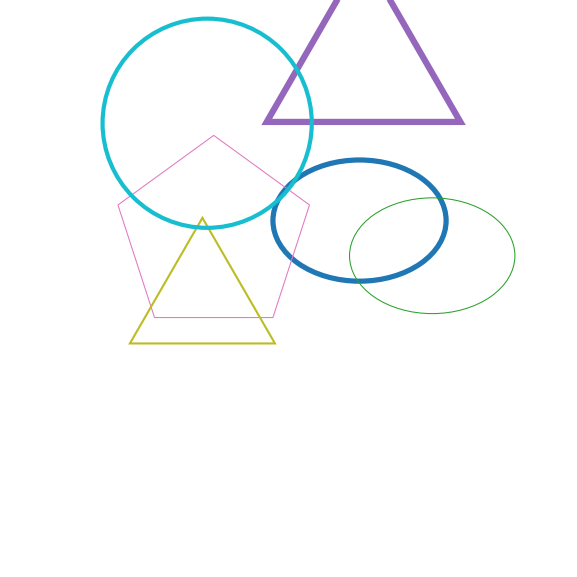[{"shape": "oval", "thickness": 2.5, "radius": 0.75, "center": [0.623, 0.617]}, {"shape": "oval", "thickness": 0.5, "radius": 0.72, "center": [0.748, 0.556]}, {"shape": "triangle", "thickness": 3, "radius": 0.97, "center": [0.63, 0.885]}, {"shape": "pentagon", "thickness": 0.5, "radius": 0.87, "center": [0.37, 0.59]}, {"shape": "triangle", "thickness": 1, "radius": 0.73, "center": [0.351, 0.477]}, {"shape": "circle", "thickness": 2, "radius": 0.91, "center": [0.359, 0.786]}]